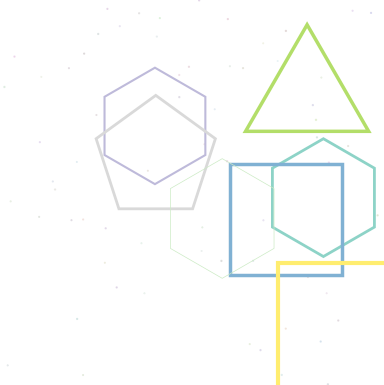[{"shape": "hexagon", "thickness": 2, "radius": 0.76, "center": [0.84, 0.487]}, {"shape": "hexagon", "thickness": 1.5, "radius": 0.76, "center": [0.402, 0.673]}, {"shape": "square", "thickness": 2.5, "radius": 0.72, "center": [0.743, 0.429]}, {"shape": "triangle", "thickness": 2.5, "radius": 0.92, "center": [0.798, 0.751]}, {"shape": "pentagon", "thickness": 2, "radius": 0.81, "center": [0.405, 0.589]}, {"shape": "hexagon", "thickness": 0.5, "radius": 0.78, "center": [0.577, 0.433]}, {"shape": "square", "thickness": 3, "radius": 0.82, "center": [0.887, 0.152]}]